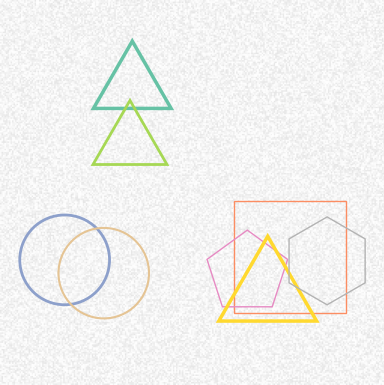[{"shape": "triangle", "thickness": 2.5, "radius": 0.58, "center": [0.344, 0.777]}, {"shape": "square", "thickness": 1, "radius": 0.73, "center": [0.753, 0.333]}, {"shape": "circle", "thickness": 2, "radius": 0.58, "center": [0.168, 0.325]}, {"shape": "pentagon", "thickness": 1, "radius": 0.55, "center": [0.642, 0.292]}, {"shape": "triangle", "thickness": 2, "radius": 0.55, "center": [0.338, 0.628]}, {"shape": "triangle", "thickness": 2.5, "radius": 0.73, "center": [0.695, 0.239]}, {"shape": "circle", "thickness": 1.5, "radius": 0.59, "center": [0.269, 0.291]}, {"shape": "hexagon", "thickness": 1, "radius": 0.57, "center": [0.85, 0.322]}]